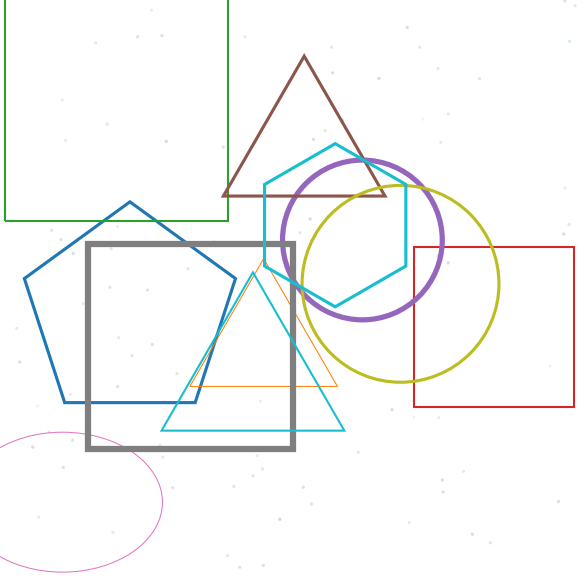[{"shape": "pentagon", "thickness": 1.5, "radius": 0.96, "center": [0.225, 0.457]}, {"shape": "triangle", "thickness": 0.5, "radius": 0.74, "center": [0.457, 0.404]}, {"shape": "square", "thickness": 1, "radius": 0.96, "center": [0.202, 0.809]}, {"shape": "square", "thickness": 1, "radius": 0.69, "center": [0.856, 0.433]}, {"shape": "circle", "thickness": 2.5, "radius": 0.69, "center": [0.628, 0.584]}, {"shape": "triangle", "thickness": 1.5, "radius": 0.81, "center": [0.527, 0.74]}, {"shape": "oval", "thickness": 0.5, "radius": 0.87, "center": [0.108, 0.13]}, {"shape": "square", "thickness": 3, "radius": 0.89, "center": [0.33, 0.4]}, {"shape": "circle", "thickness": 1.5, "radius": 0.85, "center": [0.694, 0.508]}, {"shape": "hexagon", "thickness": 1.5, "radius": 0.71, "center": [0.58, 0.609]}, {"shape": "triangle", "thickness": 1, "radius": 0.91, "center": [0.438, 0.345]}]